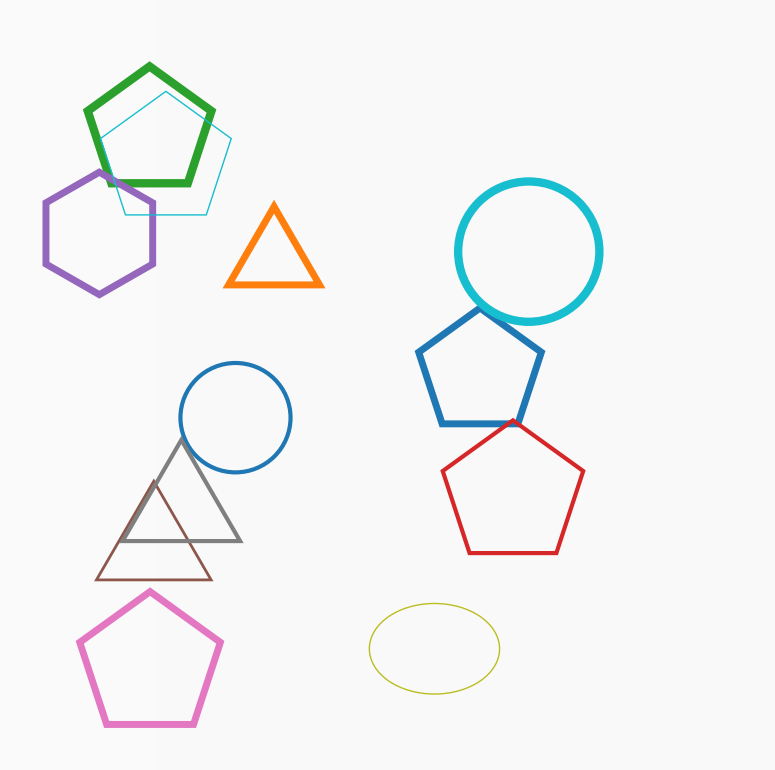[{"shape": "pentagon", "thickness": 2.5, "radius": 0.42, "center": [0.619, 0.517]}, {"shape": "circle", "thickness": 1.5, "radius": 0.36, "center": [0.304, 0.458]}, {"shape": "triangle", "thickness": 2.5, "radius": 0.34, "center": [0.354, 0.664]}, {"shape": "pentagon", "thickness": 3, "radius": 0.42, "center": [0.193, 0.83]}, {"shape": "pentagon", "thickness": 1.5, "radius": 0.48, "center": [0.662, 0.359]}, {"shape": "hexagon", "thickness": 2.5, "radius": 0.4, "center": [0.128, 0.697]}, {"shape": "triangle", "thickness": 1, "radius": 0.43, "center": [0.198, 0.29]}, {"shape": "pentagon", "thickness": 2.5, "radius": 0.48, "center": [0.194, 0.136]}, {"shape": "triangle", "thickness": 1.5, "radius": 0.44, "center": [0.234, 0.341]}, {"shape": "oval", "thickness": 0.5, "radius": 0.42, "center": [0.561, 0.157]}, {"shape": "pentagon", "thickness": 0.5, "radius": 0.44, "center": [0.214, 0.793]}, {"shape": "circle", "thickness": 3, "radius": 0.46, "center": [0.682, 0.673]}]